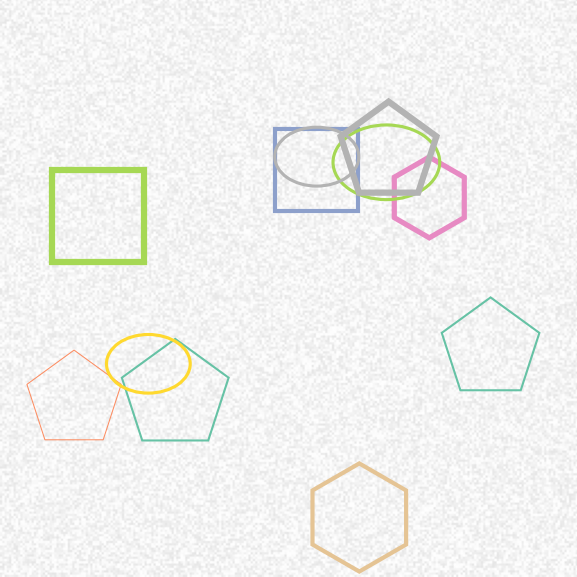[{"shape": "pentagon", "thickness": 1, "radius": 0.49, "center": [0.303, 0.315]}, {"shape": "pentagon", "thickness": 1, "radius": 0.44, "center": [0.849, 0.395]}, {"shape": "pentagon", "thickness": 0.5, "radius": 0.43, "center": [0.128, 0.307]}, {"shape": "square", "thickness": 2, "radius": 0.36, "center": [0.548, 0.704]}, {"shape": "hexagon", "thickness": 2.5, "radius": 0.35, "center": [0.743, 0.657]}, {"shape": "oval", "thickness": 1.5, "radius": 0.46, "center": [0.669, 0.718]}, {"shape": "square", "thickness": 3, "radius": 0.4, "center": [0.169, 0.625]}, {"shape": "oval", "thickness": 1.5, "radius": 0.36, "center": [0.257, 0.369]}, {"shape": "hexagon", "thickness": 2, "radius": 0.47, "center": [0.622, 0.103]}, {"shape": "pentagon", "thickness": 3, "radius": 0.44, "center": [0.673, 0.736]}, {"shape": "oval", "thickness": 1.5, "radius": 0.36, "center": [0.549, 0.728]}]